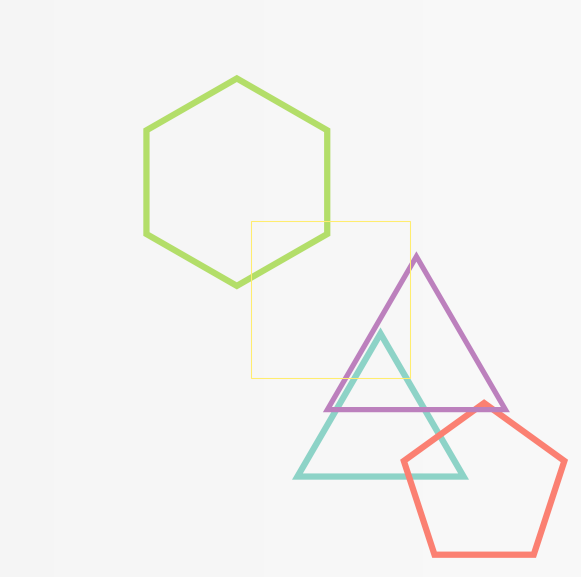[{"shape": "triangle", "thickness": 3, "radius": 0.83, "center": [0.655, 0.256]}, {"shape": "pentagon", "thickness": 3, "radius": 0.73, "center": [0.833, 0.156]}, {"shape": "hexagon", "thickness": 3, "radius": 0.9, "center": [0.407, 0.684]}, {"shape": "triangle", "thickness": 2.5, "radius": 0.88, "center": [0.716, 0.378]}, {"shape": "square", "thickness": 0.5, "radius": 0.68, "center": [0.568, 0.48]}]